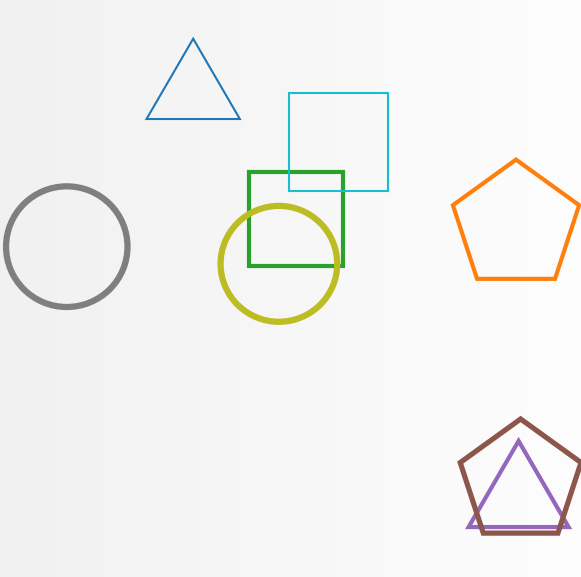[{"shape": "triangle", "thickness": 1, "radius": 0.46, "center": [0.332, 0.839]}, {"shape": "pentagon", "thickness": 2, "radius": 0.57, "center": [0.888, 0.609]}, {"shape": "square", "thickness": 2, "radius": 0.41, "center": [0.509, 0.621]}, {"shape": "triangle", "thickness": 2, "radius": 0.5, "center": [0.892, 0.136]}, {"shape": "pentagon", "thickness": 2.5, "radius": 0.55, "center": [0.896, 0.164]}, {"shape": "circle", "thickness": 3, "radius": 0.52, "center": [0.115, 0.572]}, {"shape": "circle", "thickness": 3, "radius": 0.5, "center": [0.48, 0.542]}, {"shape": "square", "thickness": 1, "radius": 0.43, "center": [0.583, 0.754]}]